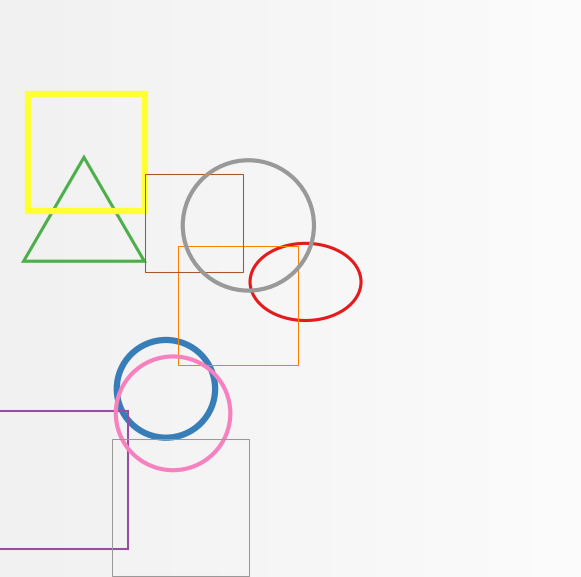[{"shape": "oval", "thickness": 1.5, "radius": 0.48, "center": [0.526, 0.511]}, {"shape": "circle", "thickness": 3, "radius": 0.42, "center": [0.285, 0.326]}, {"shape": "triangle", "thickness": 1.5, "radius": 0.6, "center": [0.144, 0.607]}, {"shape": "square", "thickness": 1, "radius": 0.6, "center": [0.1, 0.169]}, {"shape": "square", "thickness": 0.5, "radius": 0.52, "center": [0.41, 0.47]}, {"shape": "square", "thickness": 3, "radius": 0.5, "center": [0.148, 0.735]}, {"shape": "square", "thickness": 0.5, "radius": 0.42, "center": [0.333, 0.613]}, {"shape": "circle", "thickness": 2, "radius": 0.49, "center": [0.298, 0.283]}, {"shape": "circle", "thickness": 2, "radius": 0.56, "center": [0.427, 0.609]}, {"shape": "square", "thickness": 0.5, "radius": 0.59, "center": [0.31, 0.12]}]